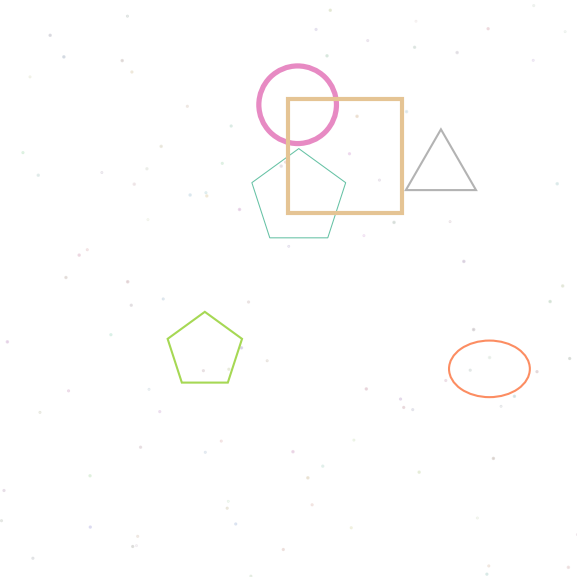[{"shape": "pentagon", "thickness": 0.5, "radius": 0.43, "center": [0.517, 0.656]}, {"shape": "oval", "thickness": 1, "radius": 0.35, "center": [0.848, 0.36]}, {"shape": "circle", "thickness": 2.5, "radius": 0.34, "center": [0.515, 0.818]}, {"shape": "pentagon", "thickness": 1, "radius": 0.34, "center": [0.355, 0.391]}, {"shape": "square", "thickness": 2, "radius": 0.49, "center": [0.597, 0.729]}, {"shape": "triangle", "thickness": 1, "radius": 0.35, "center": [0.764, 0.705]}]